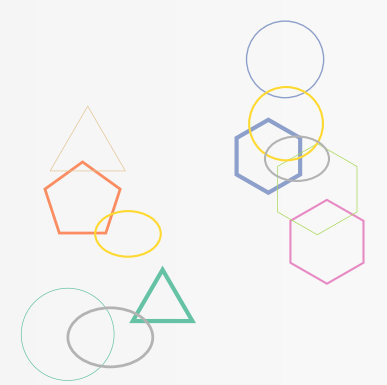[{"shape": "circle", "thickness": 0.5, "radius": 0.6, "center": [0.175, 0.132]}, {"shape": "triangle", "thickness": 3, "radius": 0.44, "center": [0.42, 0.211]}, {"shape": "pentagon", "thickness": 2, "radius": 0.51, "center": [0.213, 0.477]}, {"shape": "circle", "thickness": 1, "radius": 0.5, "center": [0.736, 0.846]}, {"shape": "hexagon", "thickness": 3, "radius": 0.47, "center": [0.693, 0.594]}, {"shape": "hexagon", "thickness": 1.5, "radius": 0.54, "center": [0.844, 0.372]}, {"shape": "hexagon", "thickness": 0.5, "radius": 0.59, "center": [0.819, 0.509]}, {"shape": "circle", "thickness": 1.5, "radius": 0.48, "center": [0.738, 0.679]}, {"shape": "oval", "thickness": 1.5, "radius": 0.42, "center": [0.33, 0.392]}, {"shape": "triangle", "thickness": 0.5, "radius": 0.56, "center": [0.226, 0.612]}, {"shape": "oval", "thickness": 1.5, "radius": 0.41, "center": [0.766, 0.588]}, {"shape": "oval", "thickness": 2, "radius": 0.55, "center": [0.285, 0.124]}]